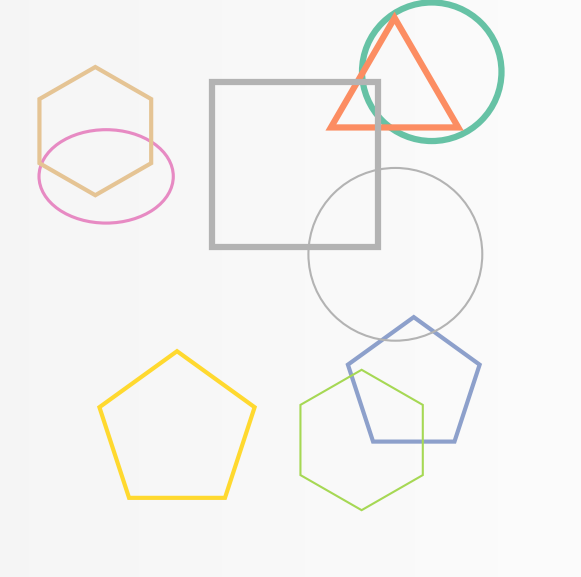[{"shape": "circle", "thickness": 3, "radius": 0.6, "center": [0.743, 0.875]}, {"shape": "triangle", "thickness": 3, "radius": 0.63, "center": [0.679, 0.842]}, {"shape": "pentagon", "thickness": 2, "radius": 0.6, "center": [0.712, 0.331]}, {"shape": "oval", "thickness": 1.5, "radius": 0.58, "center": [0.183, 0.694]}, {"shape": "hexagon", "thickness": 1, "radius": 0.61, "center": [0.622, 0.237]}, {"shape": "pentagon", "thickness": 2, "radius": 0.7, "center": [0.305, 0.251]}, {"shape": "hexagon", "thickness": 2, "radius": 0.56, "center": [0.164, 0.772]}, {"shape": "circle", "thickness": 1, "radius": 0.75, "center": [0.68, 0.559]}, {"shape": "square", "thickness": 3, "radius": 0.71, "center": [0.507, 0.715]}]